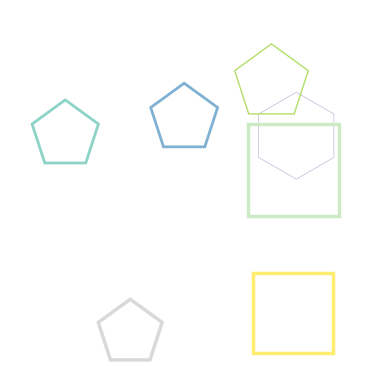[{"shape": "pentagon", "thickness": 2, "radius": 0.45, "center": [0.169, 0.65]}, {"shape": "hexagon", "thickness": 0.5, "radius": 0.56, "center": [0.77, 0.647]}, {"shape": "pentagon", "thickness": 2, "radius": 0.46, "center": [0.478, 0.693]}, {"shape": "pentagon", "thickness": 1, "radius": 0.5, "center": [0.705, 0.785]}, {"shape": "pentagon", "thickness": 2.5, "radius": 0.44, "center": [0.338, 0.136]}, {"shape": "square", "thickness": 2.5, "radius": 0.6, "center": [0.763, 0.558]}, {"shape": "square", "thickness": 2.5, "radius": 0.52, "center": [0.762, 0.187]}]